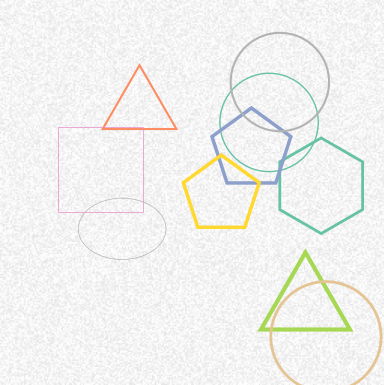[{"shape": "hexagon", "thickness": 2, "radius": 0.62, "center": [0.834, 0.518]}, {"shape": "circle", "thickness": 1, "radius": 0.64, "center": [0.699, 0.682]}, {"shape": "triangle", "thickness": 1.5, "radius": 0.55, "center": [0.362, 0.72]}, {"shape": "pentagon", "thickness": 2.5, "radius": 0.54, "center": [0.653, 0.612]}, {"shape": "square", "thickness": 0.5, "radius": 0.55, "center": [0.262, 0.56]}, {"shape": "triangle", "thickness": 3, "radius": 0.67, "center": [0.793, 0.211]}, {"shape": "pentagon", "thickness": 2.5, "radius": 0.52, "center": [0.575, 0.493]}, {"shape": "circle", "thickness": 2, "radius": 0.72, "center": [0.847, 0.125]}, {"shape": "circle", "thickness": 1.5, "radius": 0.64, "center": [0.727, 0.787]}, {"shape": "oval", "thickness": 0.5, "radius": 0.57, "center": [0.317, 0.406]}]